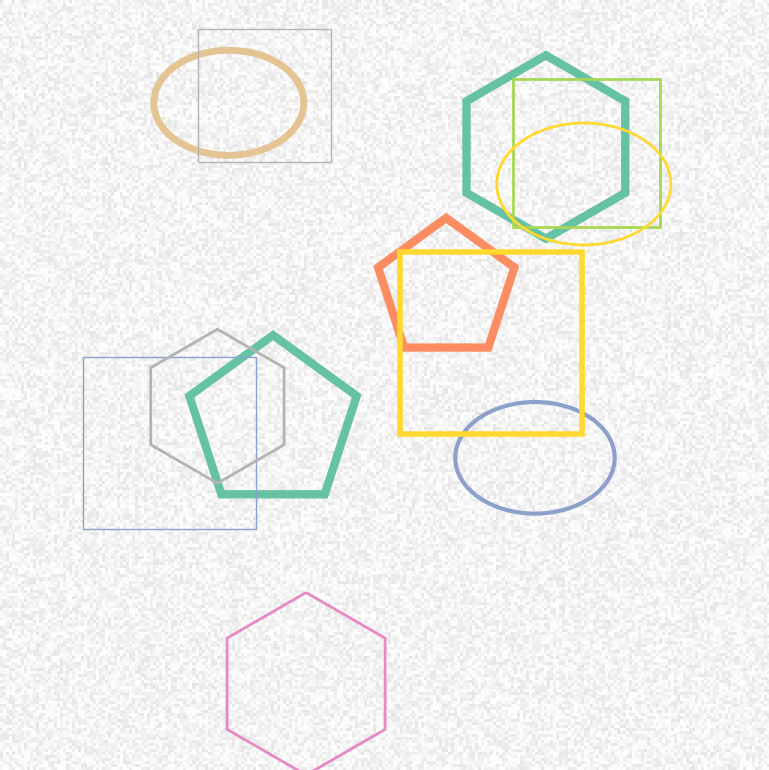[{"shape": "hexagon", "thickness": 3, "radius": 0.6, "center": [0.709, 0.809]}, {"shape": "pentagon", "thickness": 3, "radius": 0.57, "center": [0.355, 0.45]}, {"shape": "pentagon", "thickness": 3, "radius": 0.47, "center": [0.579, 0.624]}, {"shape": "square", "thickness": 0.5, "radius": 0.56, "center": [0.22, 0.424]}, {"shape": "oval", "thickness": 1.5, "radius": 0.52, "center": [0.695, 0.405]}, {"shape": "hexagon", "thickness": 1, "radius": 0.59, "center": [0.398, 0.112]}, {"shape": "square", "thickness": 1, "radius": 0.48, "center": [0.762, 0.801]}, {"shape": "oval", "thickness": 1, "radius": 0.57, "center": [0.758, 0.761]}, {"shape": "square", "thickness": 2, "radius": 0.59, "center": [0.638, 0.555]}, {"shape": "oval", "thickness": 2.5, "radius": 0.49, "center": [0.297, 0.866]}, {"shape": "hexagon", "thickness": 1, "radius": 0.5, "center": [0.282, 0.472]}, {"shape": "square", "thickness": 0.5, "radius": 0.43, "center": [0.343, 0.876]}]